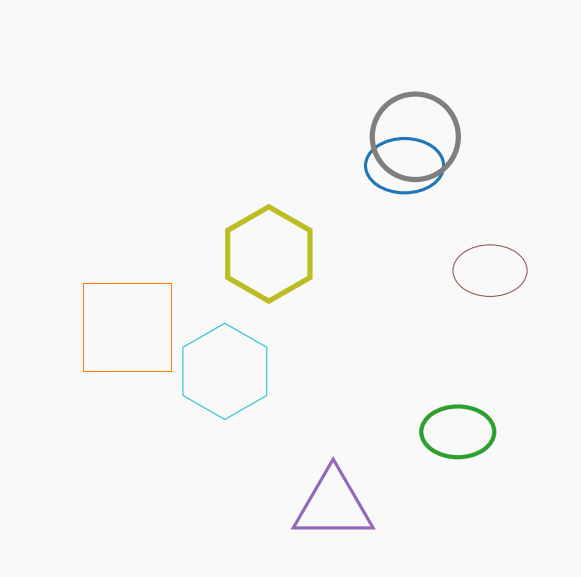[{"shape": "oval", "thickness": 1.5, "radius": 0.34, "center": [0.696, 0.712]}, {"shape": "square", "thickness": 0.5, "radius": 0.38, "center": [0.219, 0.432]}, {"shape": "oval", "thickness": 2, "radius": 0.31, "center": [0.788, 0.251]}, {"shape": "triangle", "thickness": 1.5, "radius": 0.4, "center": [0.573, 0.125]}, {"shape": "oval", "thickness": 0.5, "radius": 0.32, "center": [0.843, 0.53]}, {"shape": "circle", "thickness": 2.5, "radius": 0.37, "center": [0.715, 0.762]}, {"shape": "hexagon", "thickness": 2.5, "radius": 0.41, "center": [0.463, 0.559]}, {"shape": "hexagon", "thickness": 0.5, "radius": 0.42, "center": [0.387, 0.356]}]